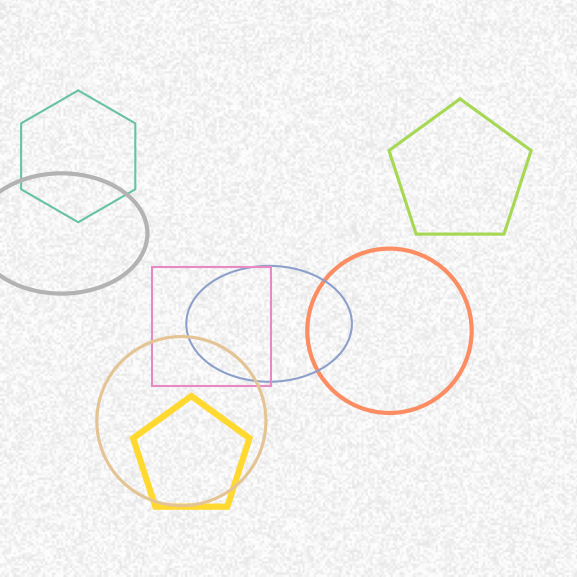[{"shape": "hexagon", "thickness": 1, "radius": 0.57, "center": [0.135, 0.728]}, {"shape": "circle", "thickness": 2, "radius": 0.71, "center": [0.674, 0.426]}, {"shape": "oval", "thickness": 1, "radius": 0.72, "center": [0.466, 0.438]}, {"shape": "square", "thickness": 1, "radius": 0.51, "center": [0.366, 0.434]}, {"shape": "pentagon", "thickness": 1.5, "radius": 0.65, "center": [0.797, 0.698]}, {"shape": "pentagon", "thickness": 3, "radius": 0.53, "center": [0.331, 0.207]}, {"shape": "circle", "thickness": 1.5, "radius": 0.73, "center": [0.314, 0.27]}, {"shape": "oval", "thickness": 2, "radius": 0.74, "center": [0.107, 0.595]}]